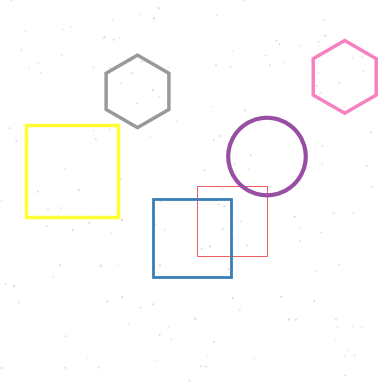[{"shape": "square", "thickness": 0.5, "radius": 0.45, "center": [0.603, 0.426]}, {"shape": "square", "thickness": 2, "radius": 0.5, "center": [0.499, 0.382]}, {"shape": "circle", "thickness": 3, "radius": 0.5, "center": [0.693, 0.593]}, {"shape": "square", "thickness": 2.5, "radius": 0.6, "center": [0.188, 0.557]}, {"shape": "hexagon", "thickness": 2.5, "radius": 0.47, "center": [0.895, 0.8]}, {"shape": "hexagon", "thickness": 2.5, "radius": 0.47, "center": [0.357, 0.763]}]